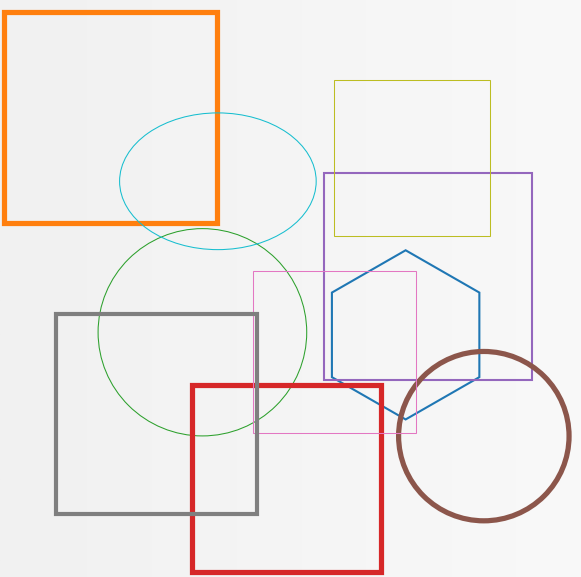[{"shape": "hexagon", "thickness": 1, "radius": 0.73, "center": [0.698, 0.419]}, {"shape": "square", "thickness": 2.5, "radius": 0.92, "center": [0.189, 0.796]}, {"shape": "circle", "thickness": 0.5, "radius": 0.9, "center": [0.348, 0.424]}, {"shape": "square", "thickness": 2.5, "radius": 0.81, "center": [0.493, 0.171]}, {"shape": "square", "thickness": 1, "radius": 0.9, "center": [0.736, 0.521]}, {"shape": "circle", "thickness": 2.5, "radius": 0.73, "center": [0.832, 0.244]}, {"shape": "square", "thickness": 0.5, "radius": 0.7, "center": [0.576, 0.39]}, {"shape": "square", "thickness": 2, "radius": 0.87, "center": [0.269, 0.282]}, {"shape": "square", "thickness": 0.5, "radius": 0.67, "center": [0.709, 0.725]}, {"shape": "oval", "thickness": 0.5, "radius": 0.85, "center": [0.375, 0.685]}]